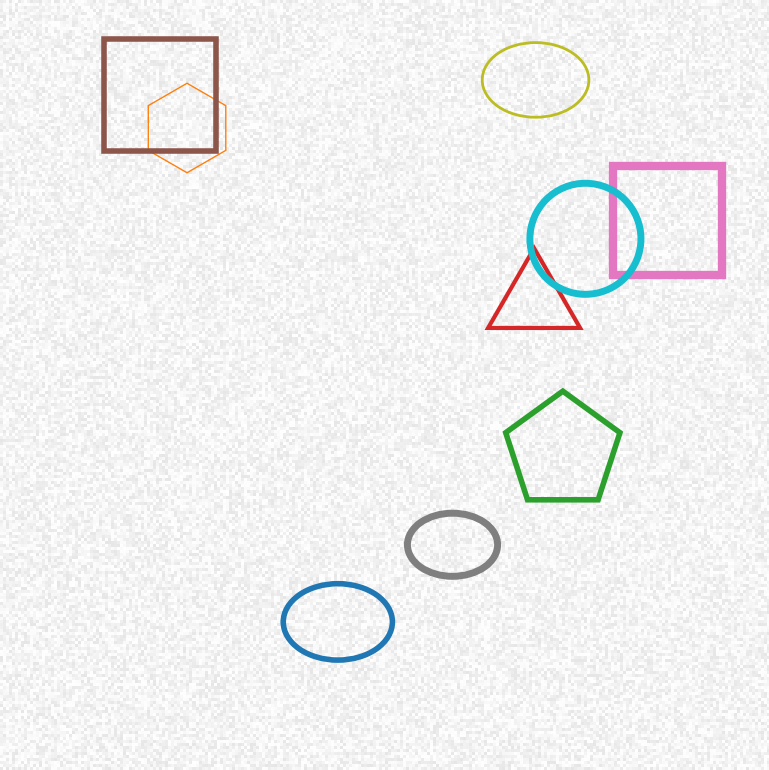[{"shape": "oval", "thickness": 2, "radius": 0.35, "center": [0.439, 0.192]}, {"shape": "hexagon", "thickness": 0.5, "radius": 0.29, "center": [0.243, 0.834]}, {"shape": "pentagon", "thickness": 2, "radius": 0.39, "center": [0.731, 0.414]}, {"shape": "triangle", "thickness": 1.5, "radius": 0.34, "center": [0.694, 0.609]}, {"shape": "square", "thickness": 2, "radius": 0.36, "center": [0.208, 0.877]}, {"shape": "square", "thickness": 3, "radius": 0.35, "center": [0.867, 0.714]}, {"shape": "oval", "thickness": 2.5, "radius": 0.29, "center": [0.588, 0.293]}, {"shape": "oval", "thickness": 1, "radius": 0.35, "center": [0.696, 0.896]}, {"shape": "circle", "thickness": 2.5, "radius": 0.36, "center": [0.76, 0.69]}]